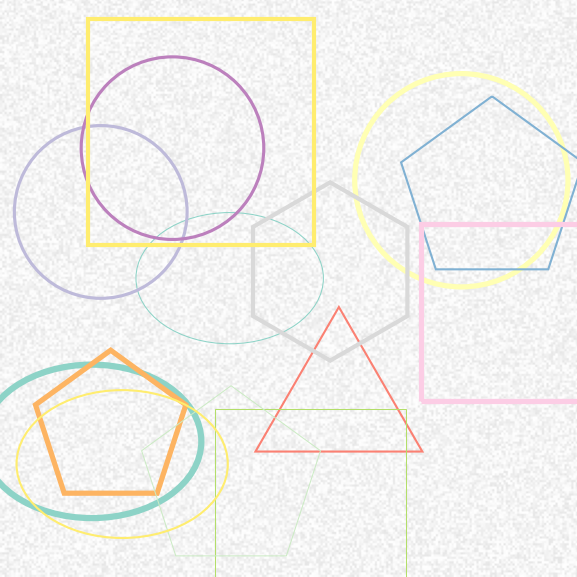[{"shape": "oval", "thickness": 3, "radius": 0.95, "center": [0.159, 0.235]}, {"shape": "oval", "thickness": 0.5, "radius": 0.81, "center": [0.398, 0.517]}, {"shape": "circle", "thickness": 2.5, "radius": 0.92, "center": [0.799, 0.687]}, {"shape": "circle", "thickness": 1.5, "radius": 0.75, "center": [0.174, 0.632]}, {"shape": "triangle", "thickness": 1, "radius": 0.83, "center": [0.587, 0.301]}, {"shape": "pentagon", "thickness": 1, "radius": 0.83, "center": [0.852, 0.667]}, {"shape": "pentagon", "thickness": 2.5, "radius": 0.68, "center": [0.192, 0.256]}, {"shape": "square", "thickness": 0.5, "radius": 0.83, "center": [0.538, 0.125]}, {"shape": "square", "thickness": 2.5, "radius": 0.77, "center": [0.883, 0.458]}, {"shape": "hexagon", "thickness": 2, "radius": 0.77, "center": [0.572, 0.529]}, {"shape": "circle", "thickness": 1.5, "radius": 0.79, "center": [0.299, 0.743]}, {"shape": "pentagon", "thickness": 0.5, "radius": 0.81, "center": [0.4, 0.168]}, {"shape": "square", "thickness": 2, "radius": 0.98, "center": [0.348, 0.771]}, {"shape": "oval", "thickness": 1, "radius": 0.91, "center": [0.212, 0.196]}]